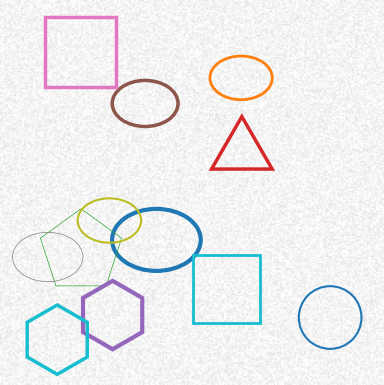[{"shape": "circle", "thickness": 1.5, "radius": 0.41, "center": [0.858, 0.175]}, {"shape": "oval", "thickness": 3, "radius": 0.58, "center": [0.406, 0.377]}, {"shape": "oval", "thickness": 2, "radius": 0.4, "center": [0.626, 0.798]}, {"shape": "pentagon", "thickness": 0.5, "radius": 0.55, "center": [0.21, 0.347]}, {"shape": "triangle", "thickness": 2.5, "radius": 0.45, "center": [0.628, 0.606]}, {"shape": "hexagon", "thickness": 3, "radius": 0.44, "center": [0.293, 0.182]}, {"shape": "oval", "thickness": 2.5, "radius": 0.43, "center": [0.377, 0.731]}, {"shape": "square", "thickness": 2.5, "radius": 0.46, "center": [0.21, 0.865]}, {"shape": "oval", "thickness": 0.5, "radius": 0.46, "center": [0.124, 0.332]}, {"shape": "oval", "thickness": 1.5, "radius": 0.41, "center": [0.284, 0.427]}, {"shape": "square", "thickness": 2, "radius": 0.44, "center": [0.588, 0.249]}, {"shape": "hexagon", "thickness": 2.5, "radius": 0.45, "center": [0.149, 0.118]}]